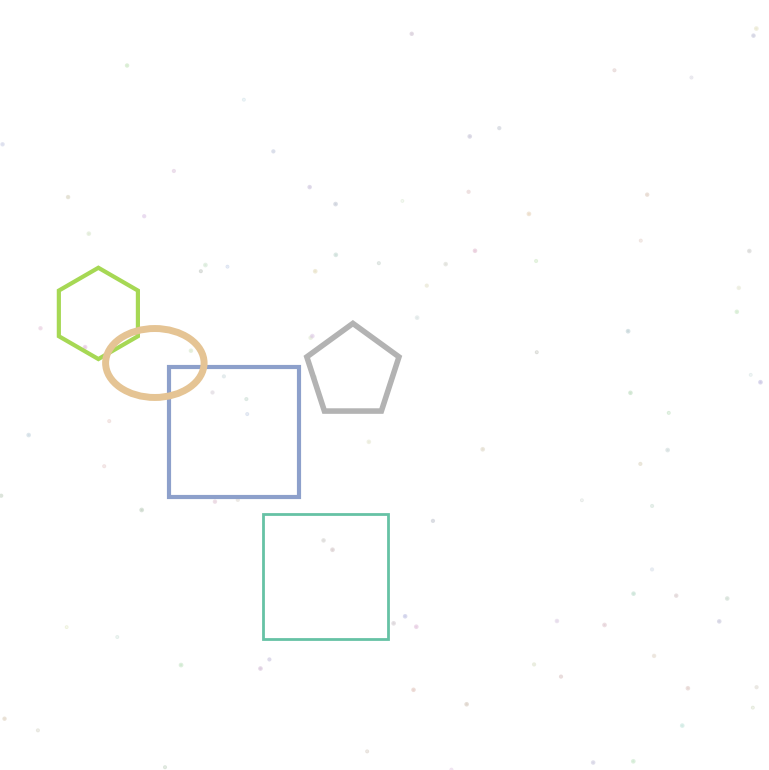[{"shape": "square", "thickness": 1, "radius": 0.41, "center": [0.423, 0.251]}, {"shape": "square", "thickness": 1.5, "radius": 0.42, "center": [0.304, 0.439]}, {"shape": "hexagon", "thickness": 1.5, "radius": 0.3, "center": [0.128, 0.593]}, {"shape": "oval", "thickness": 2.5, "radius": 0.32, "center": [0.201, 0.529]}, {"shape": "pentagon", "thickness": 2, "radius": 0.31, "center": [0.458, 0.517]}]